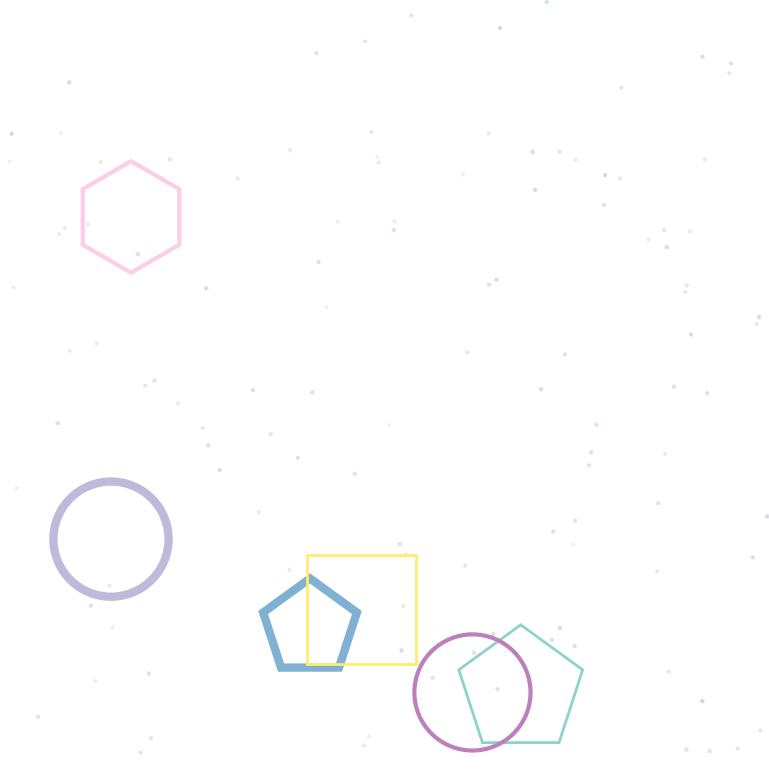[{"shape": "pentagon", "thickness": 1, "radius": 0.42, "center": [0.676, 0.104]}, {"shape": "circle", "thickness": 3, "radius": 0.37, "center": [0.144, 0.3]}, {"shape": "pentagon", "thickness": 3, "radius": 0.32, "center": [0.403, 0.185]}, {"shape": "hexagon", "thickness": 1.5, "radius": 0.36, "center": [0.17, 0.718]}, {"shape": "circle", "thickness": 1.5, "radius": 0.38, "center": [0.614, 0.101]}, {"shape": "square", "thickness": 1, "radius": 0.35, "center": [0.469, 0.209]}]